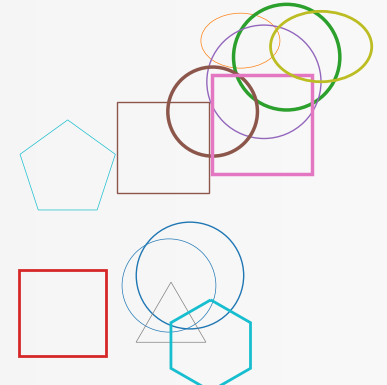[{"shape": "circle", "thickness": 0.5, "radius": 0.61, "center": [0.436, 0.258]}, {"shape": "circle", "thickness": 1, "radius": 0.69, "center": [0.49, 0.284]}, {"shape": "oval", "thickness": 0.5, "radius": 0.51, "center": [0.62, 0.894]}, {"shape": "circle", "thickness": 2.5, "radius": 0.69, "center": [0.74, 0.852]}, {"shape": "square", "thickness": 2, "radius": 0.56, "center": [0.161, 0.187]}, {"shape": "circle", "thickness": 1, "radius": 0.74, "center": [0.681, 0.788]}, {"shape": "square", "thickness": 1, "radius": 0.59, "center": [0.421, 0.618]}, {"shape": "circle", "thickness": 2.5, "radius": 0.58, "center": [0.549, 0.71]}, {"shape": "square", "thickness": 2.5, "radius": 0.65, "center": [0.675, 0.677]}, {"shape": "triangle", "thickness": 0.5, "radius": 0.52, "center": [0.441, 0.163]}, {"shape": "oval", "thickness": 2, "radius": 0.65, "center": [0.829, 0.879]}, {"shape": "hexagon", "thickness": 2, "radius": 0.59, "center": [0.544, 0.103]}, {"shape": "pentagon", "thickness": 0.5, "radius": 0.65, "center": [0.175, 0.559]}]